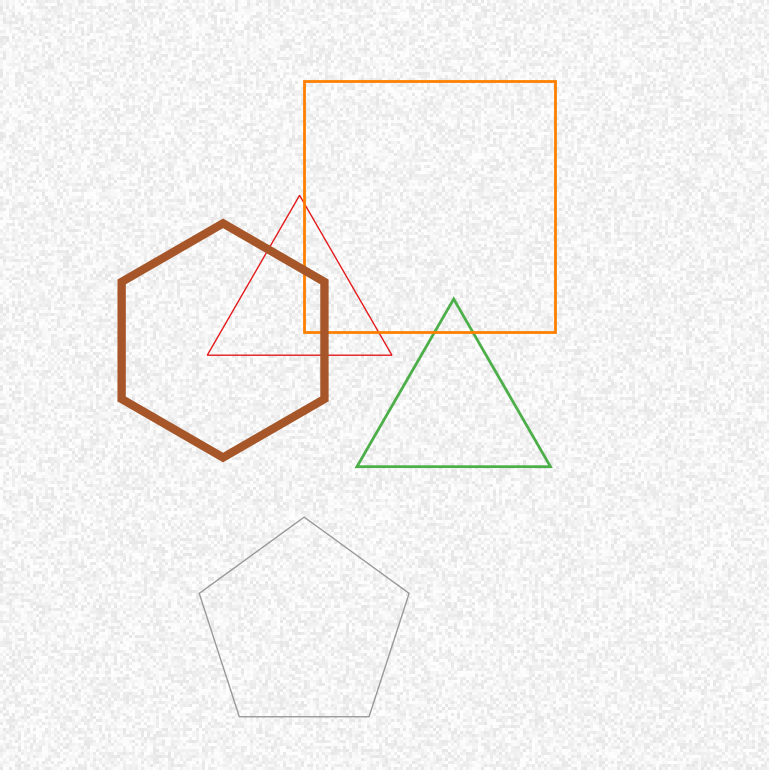[{"shape": "triangle", "thickness": 0.5, "radius": 0.69, "center": [0.389, 0.608]}, {"shape": "triangle", "thickness": 1, "radius": 0.73, "center": [0.589, 0.466]}, {"shape": "square", "thickness": 1, "radius": 0.82, "center": [0.558, 0.732]}, {"shape": "hexagon", "thickness": 3, "radius": 0.76, "center": [0.29, 0.558]}, {"shape": "pentagon", "thickness": 0.5, "radius": 0.72, "center": [0.395, 0.185]}]